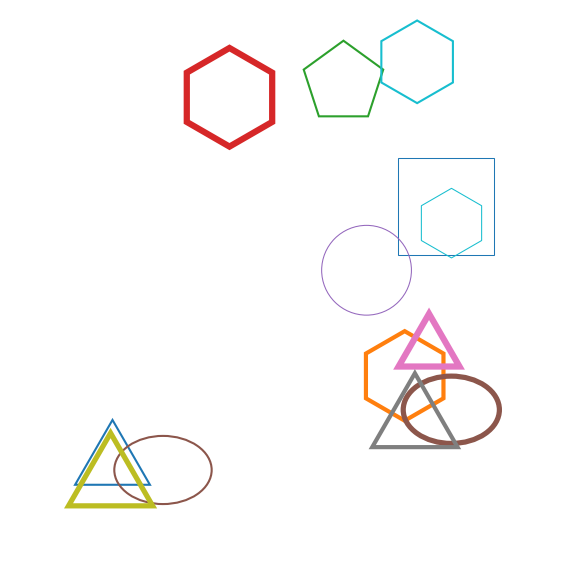[{"shape": "square", "thickness": 0.5, "radius": 0.42, "center": [0.772, 0.642]}, {"shape": "triangle", "thickness": 1, "radius": 0.37, "center": [0.195, 0.197]}, {"shape": "hexagon", "thickness": 2, "radius": 0.39, "center": [0.701, 0.348]}, {"shape": "pentagon", "thickness": 1, "radius": 0.36, "center": [0.595, 0.856]}, {"shape": "hexagon", "thickness": 3, "radius": 0.43, "center": [0.397, 0.831]}, {"shape": "circle", "thickness": 0.5, "radius": 0.39, "center": [0.635, 0.531]}, {"shape": "oval", "thickness": 1, "radius": 0.42, "center": [0.282, 0.185]}, {"shape": "oval", "thickness": 2.5, "radius": 0.42, "center": [0.781, 0.29]}, {"shape": "triangle", "thickness": 3, "radius": 0.3, "center": [0.743, 0.395]}, {"shape": "triangle", "thickness": 2, "radius": 0.43, "center": [0.718, 0.268]}, {"shape": "triangle", "thickness": 2.5, "radius": 0.42, "center": [0.191, 0.165]}, {"shape": "hexagon", "thickness": 0.5, "radius": 0.3, "center": [0.782, 0.613]}, {"shape": "hexagon", "thickness": 1, "radius": 0.36, "center": [0.722, 0.892]}]